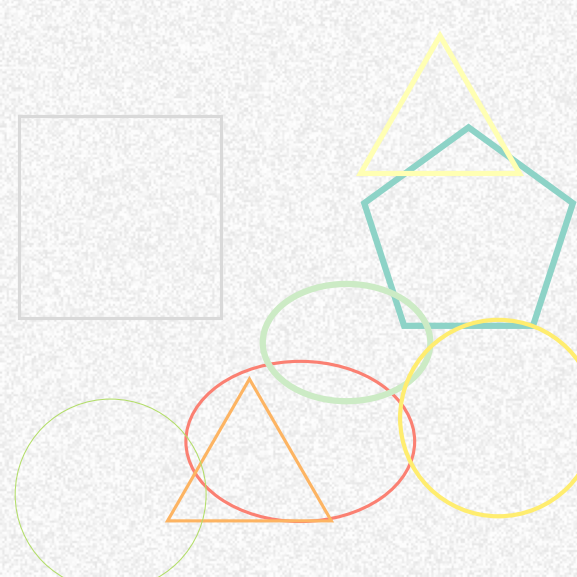[{"shape": "pentagon", "thickness": 3, "radius": 0.95, "center": [0.811, 0.589]}, {"shape": "triangle", "thickness": 2.5, "radius": 0.8, "center": [0.762, 0.778]}, {"shape": "oval", "thickness": 1.5, "radius": 0.99, "center": [0.52, 0.235]}, {"shape": "triangle", "thickness": 1.5, "radius": 0.82, "center": [0.432, 0.179]}, {"shape": "circle", "thickness": 0.5, "radius": 0.83, "center": [0.192, 0.143]}, {"shape": "square", "thickness": 1.5, "radius": 0.87, "center": [0.207, 0.624]}, {"shape": "oval", "thickness": 3, "radius": 0.73, "center": [0.6, 0.406]}, {"shape": "circle", "thickness": 2, "radius": 0.85, "center": [0.863, 0.275]}]